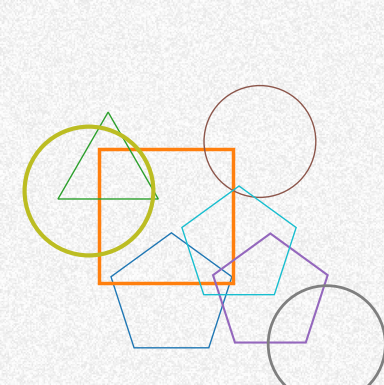[{"shape": "pentagon", "thickness": 1, "radius": 0.83, "center": [0.445, 0.23]}, {"shape": "square", "thickness": 2.5, "radius": 0.87, "center": [0.432, 0.438]}, {"shape": "triangle", "thickness": 1, "radius": 0.75, "center": [0.281, 0.558]}, {"shape": "pentagon", "thickness": 1.5, "radius": 0.78, "center": [0.702, 0.237]}, {"shape": "circle", "thickness": 1, "radius": 0.73, "center": [0.675, 0.633]}, {"shape": "circle", "thickness": 2, "radius": 0.76, "center": [0.849, 0.106]}, {"shape": "circle", "thickness": 3, "radius": 0.84, "center": [0.231, 0.504]}, {"shape": "pentagon", "thickness": 1, "radius": 0.78, "center": [0.621, 0.361]}]